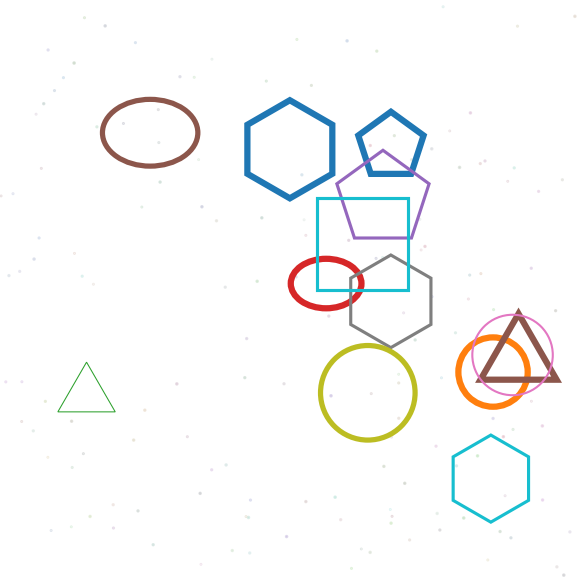[{"shape": "hexagon", "thickness": 3, "radius": 0.42, "center": [0.502, 0.741]}, {"shape": "pentagon", "thickness": 3, "radius": 0.3, "center": [0.677, 0.746]}, {"shape": "circle", "thickness": 3, "radius": 0.3, "center": [0.854, 0.355]}, {"shape": "triangle", "thickness": 0.5, "radius": 0.29, "center": [0.15, 0.315]}, {"shape": "oval", "thickness": 3, "radius": 0.31, "center": [0.565, 0.508]}, {"shape": "pentagon", "thickness": 1.5, "radius": 0.42, "center": [0.663, 0.655]}, {"shape": "oval", "thickness": 2.5, "radius": 0.41, "center": [0.26, 0.769]}, {"shape": "triangle", "thickness": 3, "radius": 0.38, "center": [0.898, 0.38]}, {"shape": "circle", "thickness": 1, "radius": 0.35, "center": [0.888, 0.384]}, {"shape": "hexagon", "thickness": 1.5, "radius": 0.4, "center": [0.677, 0.477]}, {"shape": "circle", "thickness": 2.5, "radius": 0.41, "center": [0.637, 0.319]}, {"shape": "square", "thickness": 1.5, "radius": 0.4, "center": [0.628, 0.577]}, {"shape": "hexagon", "thickness": 1.5, "radius": 0.38, "center": [0.85, 0.17]}]